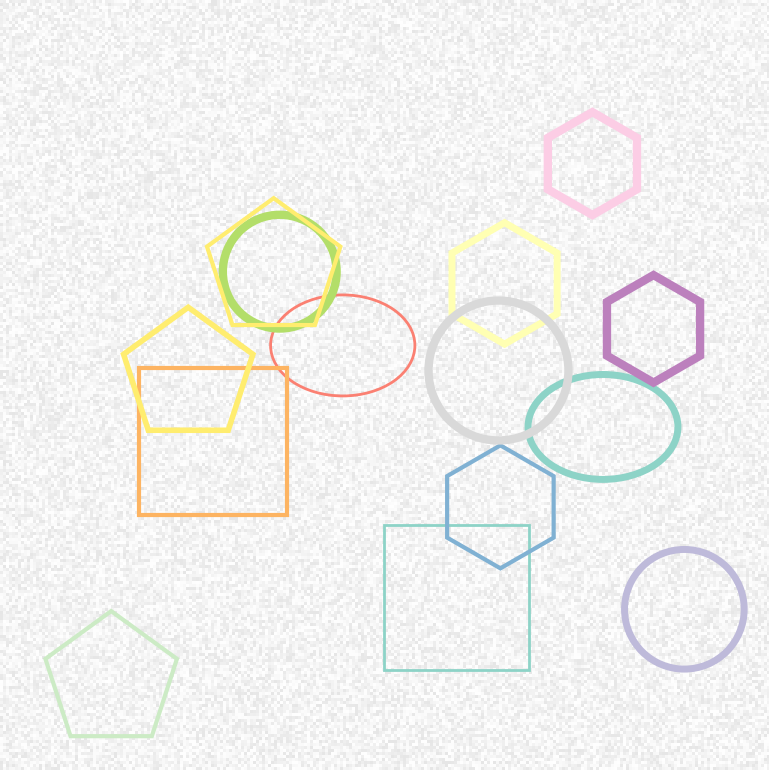[{"shape": "square", "thickness": 1, "radius": 0.47, "center": [0.593, 0.225]}, {"shape": "oval", "thickness": 2.5, "radius": 0.49, "center": [0.783, 0.446]}, {"shape": "hexagon", "thickness": 2.5, "radius": 0.39, "center": [0.655, 0.632]}, {"shape": "circle", "thickness": 2.5, "radius": 0.39, "center": [0.889, 0.209]}, {"shape": "oval", "thickness": 1, "radius": 0.47, "center": [0.445, 0.551]}, {"shape": "hexagon", "thickness": 1.5, "radius": 0.4, "center": [0.65, 0.342]}, {"shape": "square", "thickness": 1.5, "radius": 0.48, "center": [0.277, 0.427]}, {"shape": "circle", "thickness": 3, "radius": 0.37, "center": [0.363, 0.647]}, {"shape": "hexagon", "thickness": 3, "radius": 0.33, "center": [0.769, 0.788]}, {"shape": "circle", "thickness": 3, "radius": 0.45, "center": [0.647, 0.519]}, {"shape": "hexagon", "thickness": 3, "radius": 0.35, "center": [0.849, 0.573]}, {"shape": "pentagon", "thickness": 1.5, "radius": 0.45, "center": [0.144, 0.117]}, {"shape": "pentagon", "thickness": 2, "radius": 0.44, "center": [0.244, 0.513]}, {"shape": "pentagon", "thickness": 1.5, "radius": 0.46, "center": [0.355, 0.652]}]